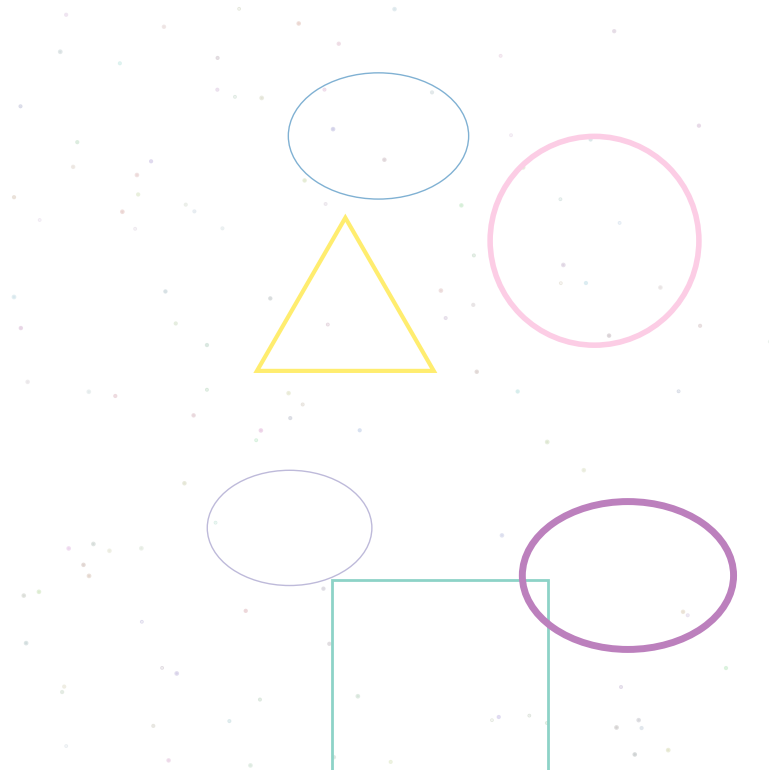[{"shape": "square", "thickness": 1, "radius": 0.7, "center": [0.571, 0.106]}, {"shape": "oval", "thickness": 0.5, "radius": 0.53, "center": [0.376, 0.314]}, {"shape": "oval", "thickness": 0.5, "radius": 0.59, "center": [0.492, 0.823]}, {"shape": "circle", "thickness": 2, "radius": 0.68, "center": [0.772, 0.687]}, {"shape": "oval", "thickness": 2.5, "radius": 0.69, "center": [0.816, 0.253]}, {"shape": "triangle", "thickness": 1.5, "radius": 0.66, "center": [0.449, 0.585]}]